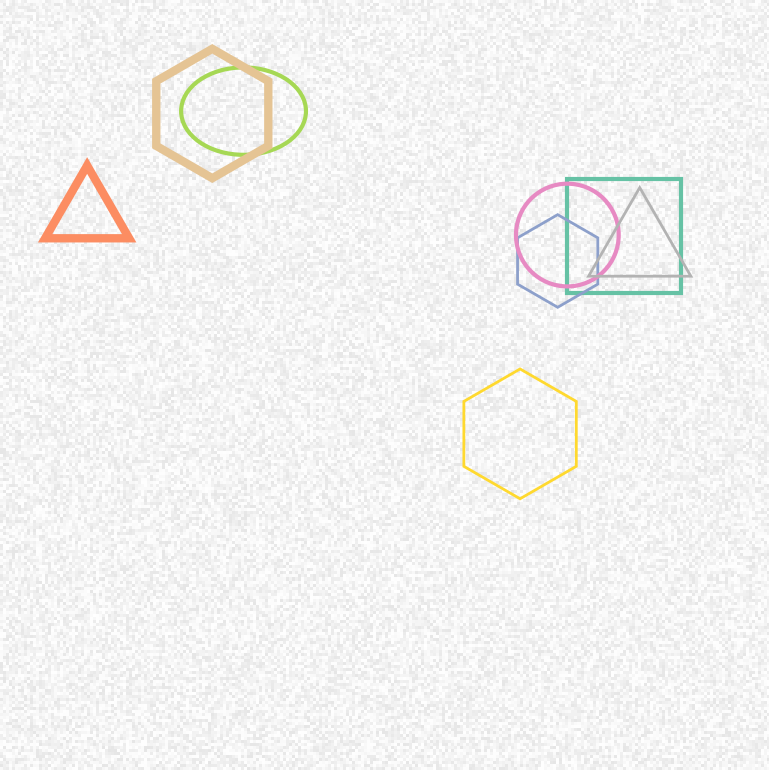[{"shape": "square", "thickness": 1.5, "radius": 0.37, "center": [0.81, 0.694]}, {"shape": "triangle", "thickness": 3, "radius": 0.32, "center": [0.113, 0.722]}, {"shape": "hexagon", "thickness": 1, "radius": 0.3, "center": [0.724, 0.661]}, {"shape": "circle", "thickness": 1.5, "radius": 0.33, "center": [0.737, 0.695]}, {"shape": "oval", "thickness": 1.5, "radius": 0.41, "center": [0.316, 0.856]}, {"shape": "hexagon", "thickness": 1, "radius": 0.42, "center": [0.675, 0.437]}, {"shape": "hexagon", "thickness": 3, "radius": 0.42, "center": [0.276, 0.853]}, {"shape": "triangle", "thickness": 1, "radius": 0.38, "center": [0.831, 0.68]}]